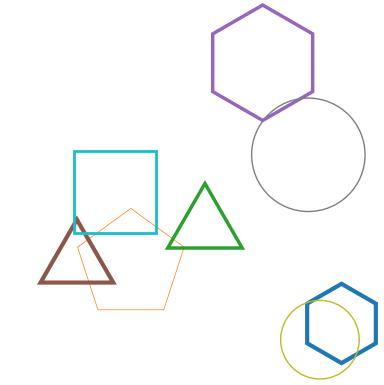[{"shape": "hexagon", "thickness": 3, "radius": 0.51, "center": [0.887, 0.16]}, {"shape": "pentagon", "thickness": 0.5, "radius": 0.73, "center": [0.34, 0.313]}, {"shape": "triangle", "thickness": 2.5, "radius": 0.56, "center": [0.532, 0.412]}, {"shape": "hexagon", "thickness": 2.5, "radius": 0.75, "center": [0.682, 0.837]}, {"shape": "triangle", "thickness": 3, "radius": 0.54, "center": [0.2, 0.321]}, {"shape": "circle", "thickness": 1, "radius": 0.74, "center": [0.801, 0.598]}, {"shape": "circle", "thickness": 1, "radius": 0.51, "center": [0.831, 0.118]}, {"shape": "square", "thickness": 2, "radius": 0.53, "center": [0.298, 0.501]}]